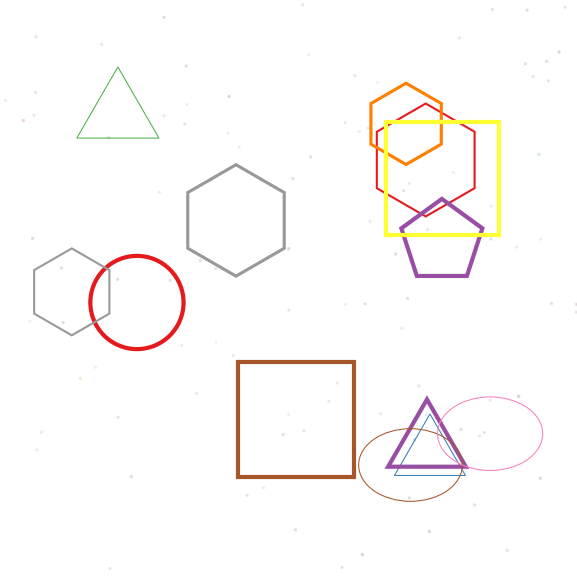[{"shape": "circle", "thickness": 2, "radius": 0.4, "center": [0.237, 0.475]}, {"shape": "hexagon", "thickness": 1, "radius": 0.49, "center": [0.737, 0.722]}, {"shape": "triangle", "thickness": 0.5, "radius": 0.35, "center": [0.745, 0.211]}, {"shape": "triangle", "thickness": 0.5, "radius": 0.41, "center": [0.204, 0.801]}, {"shape": "triangle", "thickness": 2, "radius": 0.39, "center": [0.739, 0.23]}, {"shape": "pentagon", "thickness": 2, "radius": 0.37, "center": [0.765, 0.581]}, {"shape": "hexagon", "thickness": 1.5, "radius": 0.35, "center": [0.703, 0.785]}, {"shape": "square", "thickness": 2, "radius": 0.49, "center": [0.766, 0.69]}, {"shape": "square", "thickness": 2, "radius": 0.5, "center": [0.513, 0.273]}, {"shape": "oval", "thickness": 0.5, "radius": 0.45, "center": [0.711, 0.194]}, {"shape": "oval", "thickness": 0.5, "radius": 0.46, "center": [0.849, 0.248]}, {"shape": "hexagon", "thickness": 1, "radius": 0.38, "center": [0.124, 0.494]}, {"shape": "hexagon", "thickness": 1.5, "radius": 0.48, "center": [0.409, 0.617]}]